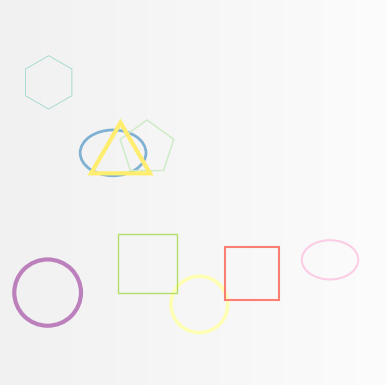[{"shape": "hexagon", "thickness": 0.5, "radius": 0.35, "center": [0.126, 0.786]}, {"shape": "circle", "thickness": 2.5, "radius": 0.37, "center": [0.514, 0.209]}, {"shape": "square", "thickness": 1.5, "radius": 0.35, "center": [0.651, 0.289]}, {"shape": "oval", "thickness": 2, "radius": 0.42, "center": [0.292, 0.603]}, {"shape": "square", "thickness": 1, "radius": 0.38, "center": [0.38, 0.316]}, {"shape": "oval", "thickness": 1.5, "radius": 0.36, "center": [0.852, 0.325]}, {"shape": "circle", "thickness": 3, "radius": 0.43, "center": [0.123, 0.24]}, {"shape": "pentagon", "thickness": 1, "radius": 0.36, "center": [0.379, 0.616]}, {"shape": "triangle", "thickness": 3, "radius": 0.44, "center": [0.311, 0.594]}]